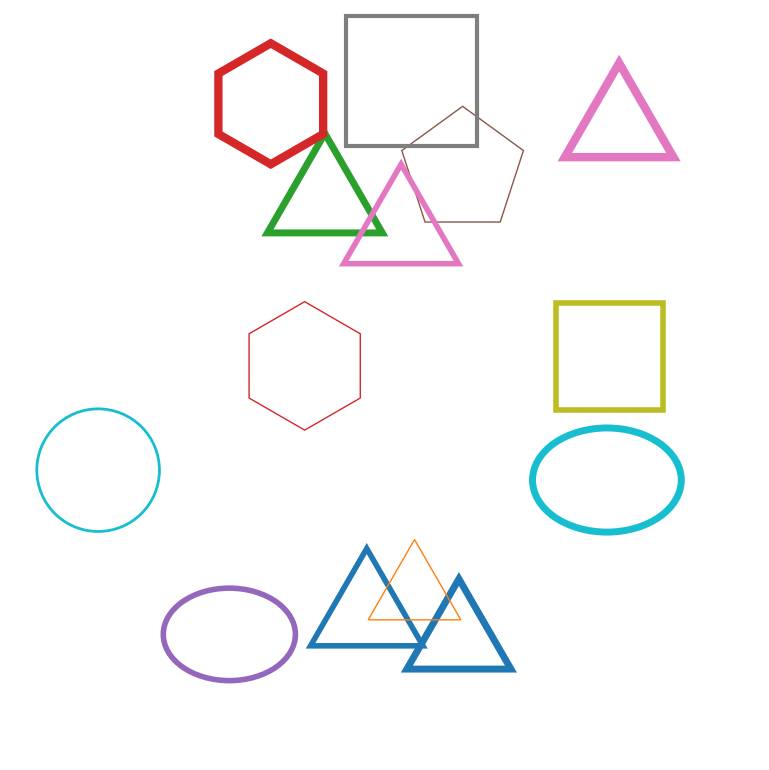[{"shape": "triangle", "thickness": 2, "radius": 0.42, "center": [0.476, 0.203]}, {"shape": "triangle", "thickness": 2.5, "radius": 0.39, "center": [0.596, 0.17]}, {"shape": "triangle", "thickness": 0.5, "radius": 0.35, "center": [0.538, 0.23]}, {"shape": "triangle", "thickness": 2.5, "radius": 0.43, "center": [0.422, 0.741]}, {"shape": "hexagon", "thickness": 3, "radius": 0.39, "center": [0.352, 0.865]}, {"shape": "hexagon", "thickness": 0.5, "radius": 0.42, "center": [0.396, 0.525]}, {"shape": "oval", "thickness": 2, "radius": 0.43, "center": [0.298, 0.176]}, {"shape": "pentagon", "thickness": 0.5, "radius": 0.42, "center": [0.601, 0.779]}, {"shape": "triangle", "thickness": 3, "radius": 0.41, "center": [0.804, 0.837]}, {"shape": "triangle", "thickness": 2, "radius": 0.43, "center": [0.521, 0.701]}, {"shape": "square", "thickness": 1.5, "radius": 0.42, "center": [0.534, 0.894]}, {"shape": "square", "thickness": 2, "radius": 0.35, "center": [0.792, 0.537]}, {"shape": "circle", "thickness": 1, "radius": 0.4, "center": [0.127, 0.389]}, {"shape": "oval", "thickness": 2.5, "radius": 0.48, "center": [0.788, 0.377]}]